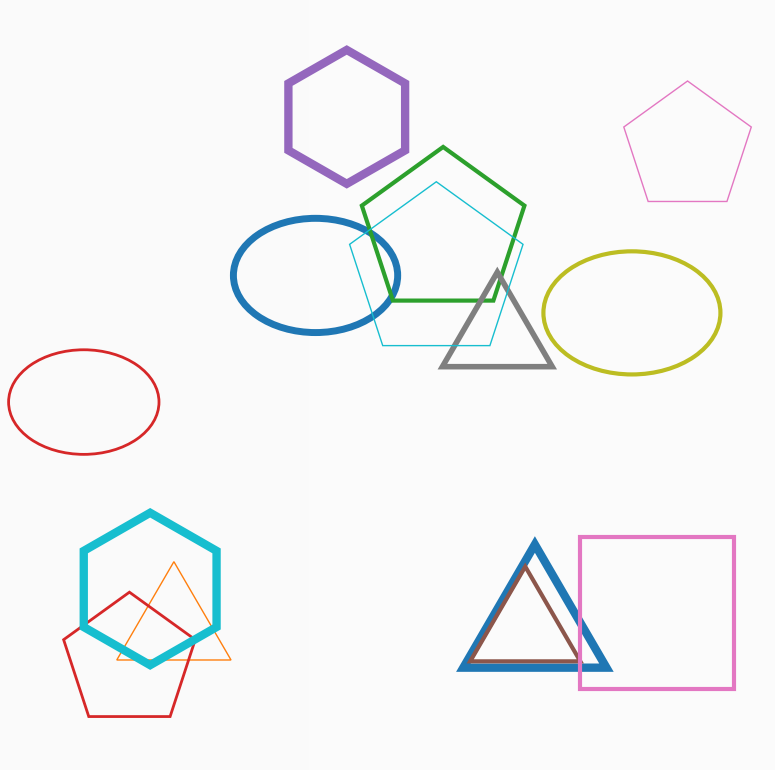[{"shape": "triangle", "thickness": 3, "radius": 0.53, "center": [0.69, 0.186]}, {"shape": "oval", "thickness": 2.5, "radius": 0.53, "center": [0.407, 0.642]}, {"shape": "triangle", "thickness": 0.5, "radius": 0.43, "center": [0.224, 0.185]}, {"shape": "pentagon", "thickness": 1.5, "radius": 0.55, "center": [0.572, 0.699]}, {"shape": "oval", "thickness": 1, "radius": 0.49, "center": [0.108, 0.478]}, {"shape": "pentagon", "thickness": 1, "radius": 0.45, "center": [0.167, 0.142]}, {"shape": "hexagon", "thickness": 3, "radius": 0.43, "center": [0.447, 0.848]}, {"shape": "triangle", "thickness": 1.5, "radius": 0.41, "center": [0.678, 0.182]}, {"shape": "pentagon", "thickness": 0.5, "radius": 0.43, "center": [0.887, 0.808]}, {"shape": "square", "thickness": 1.5, "radius": 0.49, "center": [0.848, 0.204]}, {"shape": "triangle", "thickness": 2, "radius": 0.41, "center": [0.642, 0.565]}, {"shape": "oval", "thickness": 1.5, "radius": 0.57, "center": [0.815, 0.594]}, {"shape": "hexagon", "thickness": 3, "radius": 0.49, "center": [0.194, 0.235]}, {"shape": "pentagon", "thickness": 0.5, "radius": 0.59, "center": [0.563, 0.646]}]